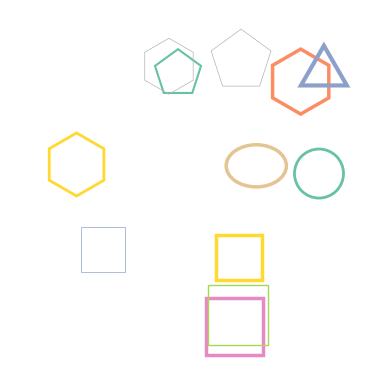[{"shape": "pentagon", "thickness": 1.5, "radius": 0.31, "center": [0.462, 0.809]}, {"shape": "circle", "thickness": 2, "radius": 0.32, "center": [0.829, 0.549]}, {"shape": "hexagon", "thickness": 2.5, "radius": 0.42, "center": [0.781, 0.788]}, {"shape": "square", "thickness": 0.5, "radius": 0.29, "center": [0.267, 0.353]}, {"shape": "triangle", "thickness": 3, "radius": 0.34, "center": [0.841, 0.813]}, {"shape": "square", "thickness": 2.5, "radius": 0.37, "center": [0.61, 0.152]}, {"shape": "square", "thickness": 1, "radius": 0.39, "center": [0.618, 0.183]}, {"shape": "hexagon", "thickness": 2, "radius": 0.41, "center": [0.199, 0.573]}, {"shape": "square", "thickness": 2.5, "radius": 0.3, "center": [0.621, 0.331]}, {"shape": "oval", "thickness": 2.5, "radius": 0.39, "center": [0.666, 0.569]}, {"shape": "pentagon", "thickness": 0.5, "radius": 0.41, "center": [0.626, 0.842]}, {"shape": "hexagon", "thickness": 0.5, "radius": 0.36, "center": [0.439, 0.828]}]